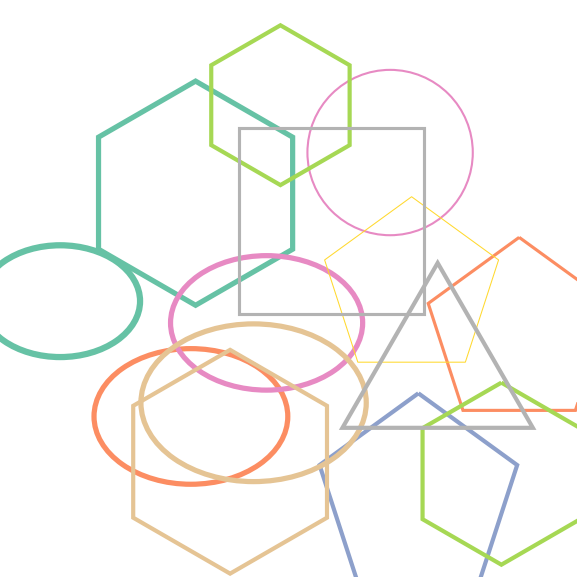[{"shape": "oval", "thickness": 3, "radius": 0.69, "center": [0.104, 0.478]}, {"shape": "hexagon", "thickness": 2.5, "radius": 0.97, "center": [0.339, 0.665]}, {"shape": "pentagon", "thickness": 1.5, "radius": 0.83, "center": [0.899, 0.423]}, {"shape": "oval", "thickness": 2.5, "radius": 0.84, "center": [0.331, 0.278]}, {"shape": "pentagon", "thickness": 2, "radius": 0.9, "center": [0.724, 0.138]}, {"shape": "circle", "thickness": 1, "radius": 0.72, "center": [0.676, 0.735]}, {"shape": "oval", "thickness": 2.5, "radius": 0.83, "center": [0.462, 0.44]}, {"shape": "hexagon", "thickness": 2, "radius": 0.79, "center": [0.868, 0.179]}, {"shape": "hexagon", "thickness": 2, "radius": 0.69, "center": [0.486, 0.817]}, {"shape": "pentagon", "thickness": 0.5, "radius": 0.79, "center": [0.713, 0.5]}, {"shape": "oval", "thickness": 2.5, "radius": 0.98, "center": [0.439, 0.302]}, {"shape": "hexagon", "thickness": 2, "radius": 0.97, "center": [0.398, 0.2]}, {"shape": "square", "thickness": 1.5, "radius": 0.8, "center": [0.574, 0.617]}, {"shape": "triangle", "thickness": 2, "radius": 0.95, "center": [0.758, 0.353]}]